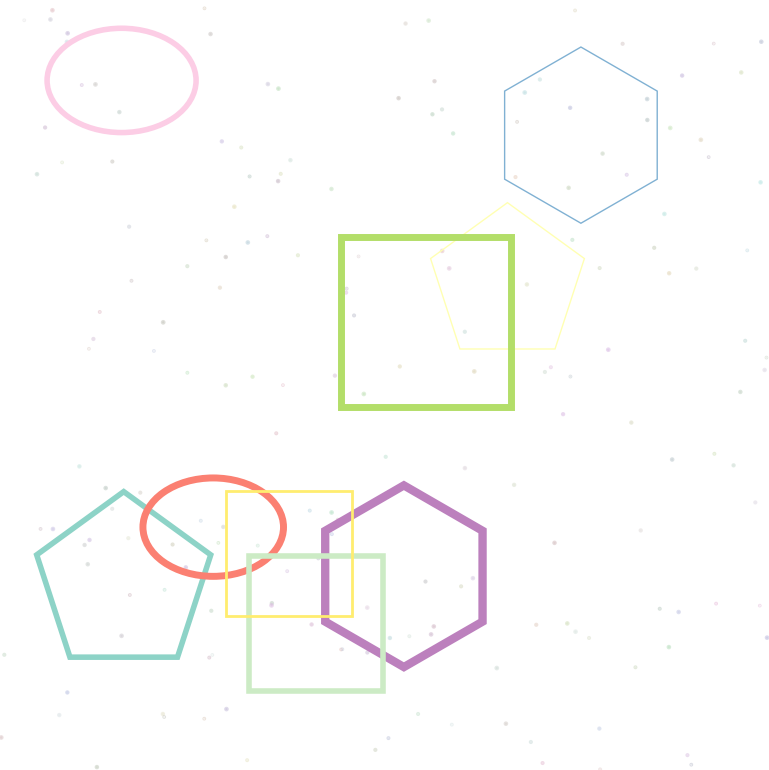[{"shape": "pentagon", "thickness": 2, "radius": 0.59, "center": [0.161, 0.243]}, {"shape": "pentagon", "thickness": 0.5, "radius": 0.53, "center": [0.659, 0.632]}, {"shape": "oval", "thickness": 2.5, "radius": 0.46, "center": [0.277, 0.315]}, {"shape": "hexagon", "thickness": 0.5, "radius": 0.57, "center": [0.754, 0.825]}, {"shape": "square", "thickness": 2.5, "radius": 0.55, "center": [0.553, 0.581]}, {"shape": "oval", "thickness": 2, "radius": 0.48, "center": [0.158, 0.896]}, {"shape": "hexagon", "thickness": 3, "radius": 0.59, "center": [0.525, 0.252]}, {"shape": "square", "thickness": 2, "radius": 0.44, "center": [0.41, 0.19]}, {"shape": "square", "thickness": 1, "radius": 0.41, "center": [0.375, 0.281]}]